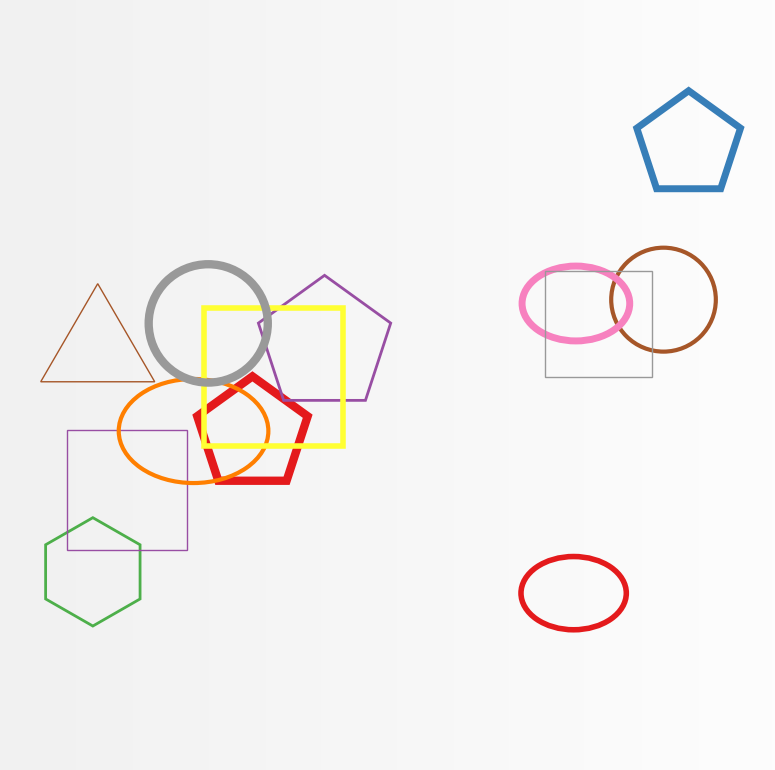[{"shape": "oval", "thickness": 2, "radius": 0.34, "center": [0.74, 0.23]}, {"shape": "pentagon", "thickness": 3, "radius": 0.37, "center": [0.326, 0.436]}, {"shape": "pentagon", "thickness": 2.5, "radius": 0.35, "center": [0.889, 0.812]}, {"shape": "hexagon", "thickness": 1, "radius": 0.35, "center": [0.12, 0.257]}, {"shape": "pentagon", "thickness": 1, "radius": 0.45, "center": [0.419, 0.553]}, {"shape": "square", "thickness": 0.5, "radius": 0.39, "center": [0.164, 0.363]}, {"shape": "oval", "thickness": 1.5, "radius": 0.48, "center": [0.25, 0.44]}, {"shape": "square", "thickness": 2, "radius": 0.45, "center": [0.353, 0.51]}, {"shape": "triangle", "thickness": 0.5, "radius": 0.42, "center": [0.126, 0.547]}, {"shape": "circle", "thickness": 1.5, "radius": 0.34, "center": [0.856, 0.611]}, {"shape": "oval", "thickness": 2.5, "radius": 0.35, "center": [0.743, 0.606]}, {"shape": "square", "thickness": 0.5, "radius": 0.35, "center": [0.772, 0.579]}, {"shape": "circle", "thickness": 3, "radius": 0.38, "center": [0.269, 0.58]}]